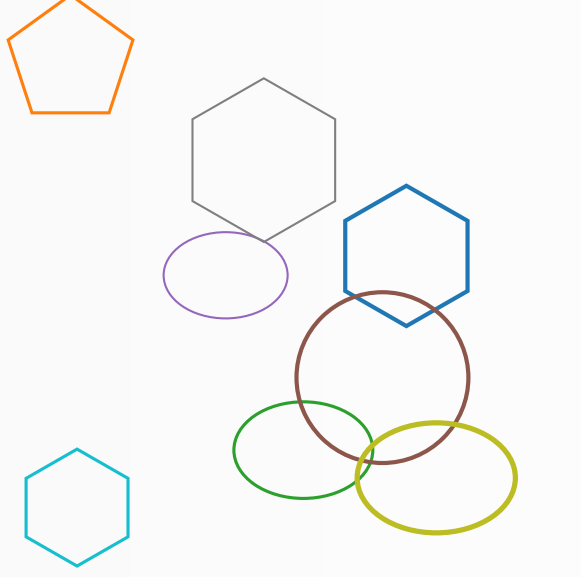[{"shape": "hexagon", "thickness": 2, "radius": 0.61, "center": [0.699, 0.556]}, {"shape": "pentagon", "thickness": 1.5, "radius": 0.56, "center": [0.121, 0.895]}, {"shape": "oval", "thickness": 1.5, "radius": 0.6, "center": [0.522, 0.22]}, {"shape": "oval", "thickness": 1, "radius": 0.53, "center": [0.388, 0.522]}, {"shape": "circle", "thickness": 2, "radius": 0.74, "center": [0.658, 0.345]}, {"shape": "hexagon", "thickness": 1, "radius": 0.71, "center": [0.454, 0.722]}, {"shape": "oval", "thickness": 2.5, "radius": 0.68, "center": [0.751, 0.172]}, {"shape": "hexagon", "thickness": 1.5, "radius": 0.51, "center": [0.133, 0.12]}]